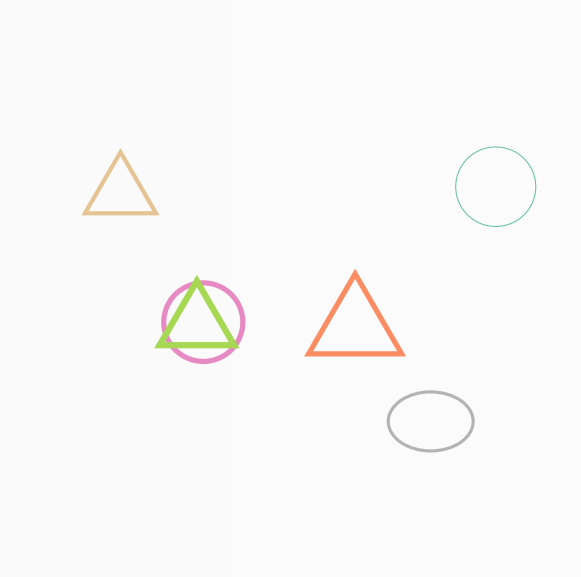[{"shape": "circle", "thickness": 0.5, "radius": 0.34, "center": [0.853, 0.676]}, {"shape": "triangle", "thickness": 2.5, "radius": 0.46, "center": [0.611, 0.433]}, {"shape": "circle", "thickness": 2.5, "radius": 0.34, "center": [0.35, 0.441]}, {"shape": "triangle", "thickness": 3, "radius": 0.37, "center": [0.339, 0.438]}, {"shape": "triangle", "thickness": 2, "radius": 0.35, "center": [0.207, 0.665]}, {"shape": "oval", "thickness": 1.5, "radius": 0.37, "center": [0.741, 0.269]}]